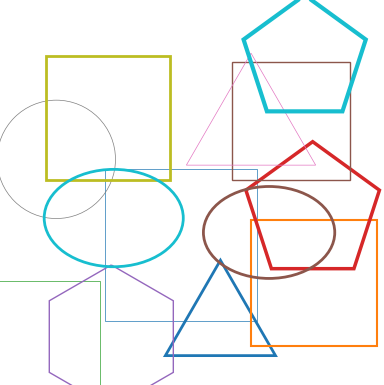[{"shape": "triangle", "thickness": 2, "radius": 0.83, "center": [0.573, 0.159]}, {"shape": "square", "thickness": 0.5, "radius": 0.99, "center": [0.471, 0.363]}, {"shape": "square", "thickness": 1.5, "radius": 0.82, "center": [0.815, 0.265]}, {"shape": "square", "thickness": 0.5, "radius": 0.76, "center": [0.109, 0.119]}, {"shape": "pentagon", "thickness": 2.5, "radius": 0.91, "center": [0.812, 0.45]}, {"shape": "hexagon", "thickness": 1, "radius": 0.93, "center": [0.289, 0.126]}, {"shape": "square", "thickness": 1, "radius": 0.77, "center": [0.755, 0.685]}, {"shape": "oval", "thickness": 2, "radius": 0.85, "center": [0.699, 0.396]}, {"shape": "triangle", "thickness": 0.5, "radius": 0.97, "center": [0.652, 0.668]}, {"shape": "circle", "thickness": 0.5, "radius": 0.77, "center": [0.146, 0.586]}, {"shape": "square", "thickness": 2, "radius": 0.81, "center": [0.281, 0.694]}, {"shape": "oval", "thickness": 2, "radius": 0.9, "center": [0.295, 0.434]}, {"shape": "pentagon", "thickness": 3, "radius": 0.83, "center": [0.791, 0.846]}]